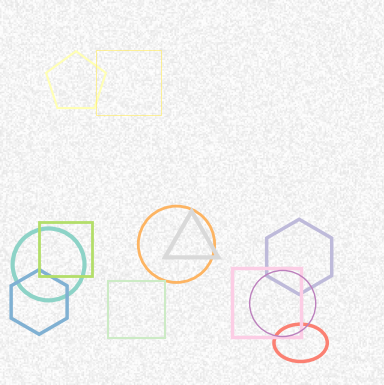[{"shape": "circle", "thickness": 3, "radius": 0.47, "center": [0.126, 0.313]}, {"shape": "pentagon", "thickness": 1.5, "radius": 0.41, "center": [0.197, 0.785]}, {"shape": "hexagon", "thickness": 2.5, "radius": 0.49, "center": [0.777, 0.333]}, {"shape": "oval", "thickness": 2.5, "radius": 0.35, "center": [0.781, 0.11]}, {"shape": "hexagon", "thickness": 2.5, "radius": 0.42, "center": [0.102, 0.216]}, {"shape": "circle", "thickness": 2, "radius": 0.5, "center": [0.458, 0.365]}, {"shape": "square", "thickness": 2, "radius": 0.35, "center": [0.17, 0.354]}, {"shape": "square", "thickness": 2.5, "radius": 0.44, "center": [0.693, 0.214]}, {"shape": "triangle", "thickness": 3, "radius": 0.4, "center": [0.498, 0.371]}, {"shape": "circle", "thickness": 1, "radius": 0.43, "center": [0.734, 0.212]}, {"shape": "square", "thickness": 1.5, "radius": 0.37, "center": [0.355, 0.196]}, {"shape": "square", "thickness": 0.5, "radius": 0.42, "center": [0.334, 0.786]}]